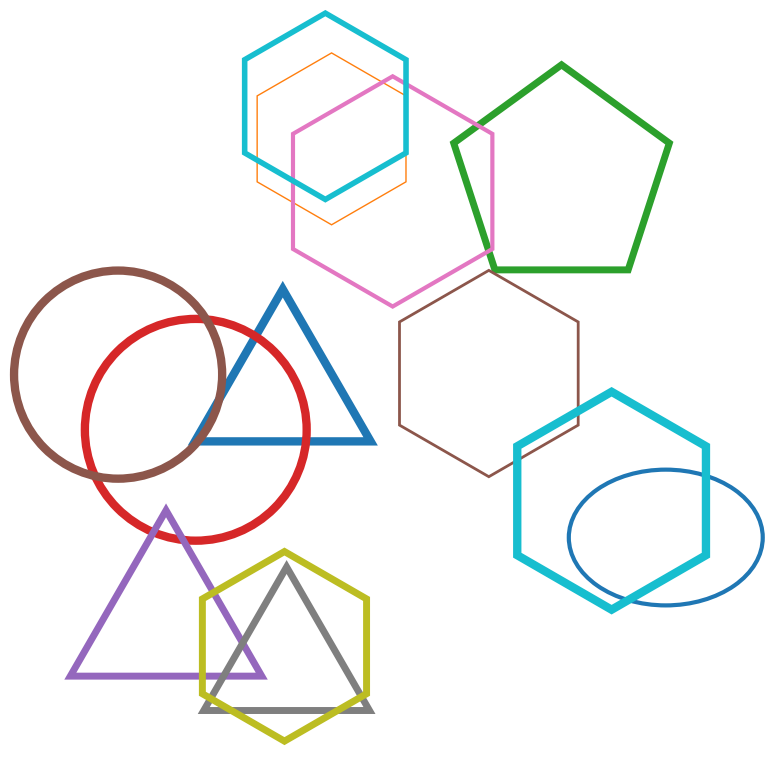[{"shape": "triangle", "thickness": 3, "radius": 0.66, "center": [0.367, 0.493]}, {"shape": "oval", "thickness": 1.5, "radius": 0.63, "center": [0.865, 0.302]}, {"shape": "hexagon", "thickness": 0.5, "radius": 0.56, "center": [0.431, 0.82]}, {"shape": "pentagon", "thickness": 2.5, "radius": 0.74, "center": [0.729, 0.769]}, {"shape": "circle", "thickness": 3, "radius": 0.72, "center": [0.254, 0.442]}, {"shape": "triangle", "thickness": 2.5, "radius": 0.72, "center": [0.216, 0.194]}, {"shape": "hexagon", "thickness": 1, "radius": 0.67, "center": [0.635, 0.515]}, {"shape": "circle", "thickness": 3, "radius": 0.68, "center": [0.153, 0.513]}, {"shape": "hexagon", "thickness": 1.5, "radius": 0.75, "center": [0.51, 0.751]}, {"shape": "triangle", "thickness": 2.5, "radius": 0.62, "center": [0.372, 0.139]}, {"shape": "hexagon", "thickness": 2.5, "radius": 0.62, "center": [0.369, 0.161]}, {"shape": "hexagon", "thickness": 3, "radius": 0.71, "center": [0.794, 0.35]}, {"shape": "hexagon", "thickness": 2, "radius": 0.6, "center": [0.423, 0.862]}]